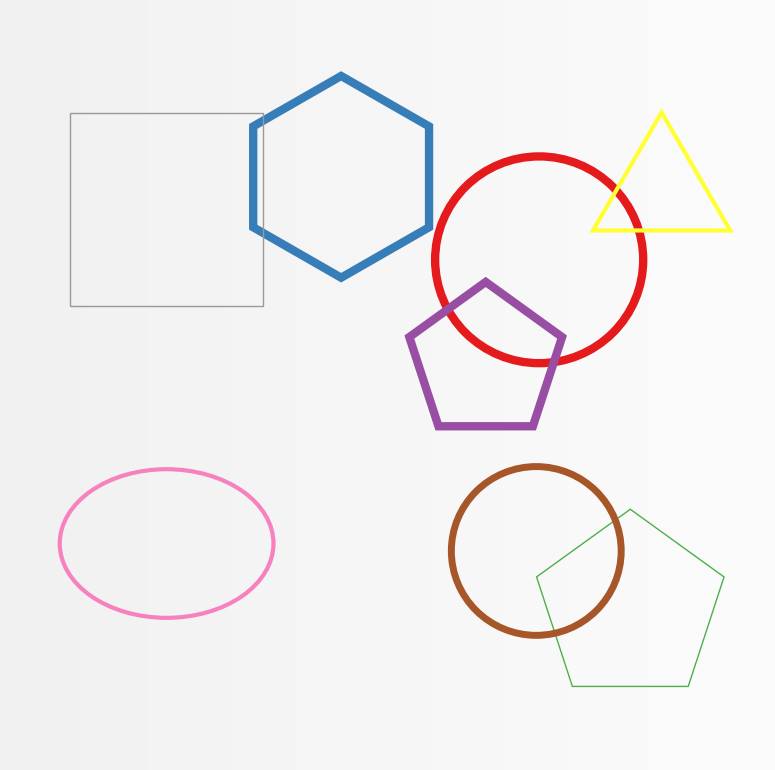[{"shape": "circle", "thickness": 3, "radius": 0.67, "center": [0.696, 0.663]}, {"shape": "hexagon", "thickness": 3, "radius": 0.65, "center": [0.44, 0.77]}, {"shape": "pentagon", "thickness": 0.5, "radius": 0.64, "center": [0.813, 0.211]}, {"shape": "pentagon", "thickness": 3, "radius": 0.52, "center": [0.627, 0.53]}, {"shape": "triangle", "thickness": 1.5, "radius": 0.51, "center": [0.854, 0.752]}, {"shape": "circle", "thickness": 2.5, "radius": 0.55, "center": [0.692, 0.284]}, {"shape": "oval", "thickness": 1.5, "radius": 0.69, "center": [0.215, 0.294]}, {"shape": "square", "thickness": 0.5, "radius": 0.63, "center": [0.215, 0.728]}]